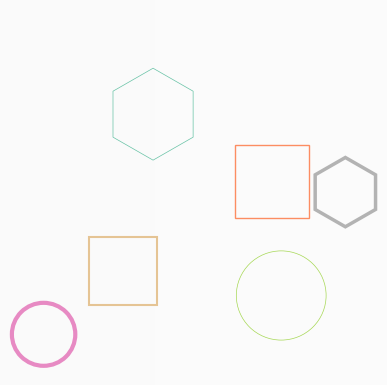[{"shape": "hexagon", "thickness": 0.5, "radius": 0.6, "center": [0.395, 0.703]}, {"shape": "square", "thickness": 1, "radius": 0.48, "center": [0.702, 0.528]}, {"shape": "circle", "thickness": 3, "radius": 0.41, "center": [0.113, 0.132]}, {"shape": "circle", "thickness": 0.5, "radius": 0.58, "center": [0.726, 0.233]}, {"shape": "square", "thickness": 1.5, "radius": 0.44, "center": [0.318, 0.296]}, {"shape": "hexagon", "thickness": 2.5, "radius": 0.45, "center": [0.891, 0.501]}]